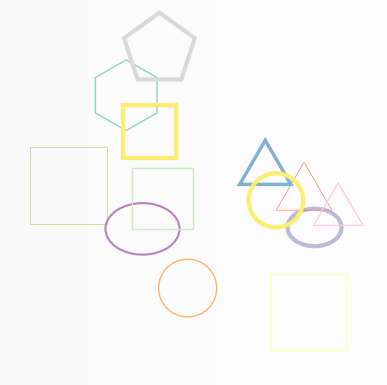[{"shape": "hexagon", "thickness": 1, "radius": 0.46, "center": [0.326, 0.753]}, {"shape": "square", "thickness": 1, "radius": 0.5, "center": [0.796, 0.19]}, {"shape": "oval", "thickness": 3, "radius": 0.35, "center": [0.812, 0.409]}, {"shape": "triangle", "thickness": 0.5, "radius": 0.42, "center": [0.785, 0.496]}, {"shape": "triangle", "thickness": 2.5, "radius": 0.38, "center": [0.685, 0.559]}, {"shape": "circle", "thickness": 1, "radius": 0.37, "center": [0.484, 0.252]}, {"shape": "square", "thickness": 0.5, "radius": 0.5, "center": [0.178, 0.519]}, {"shape": "triangle", "thickness": 1, "radius": 0.37, "center": [0.873, 0.451]}, {"shape": "pentagon", "thickness": 3, "radius": 0.48, "center": [0.411, 0.871]}, {"shape": "oval", "thickness": 1.5, "radius": 0.48, "center": [0.368, 0.405]}, {"shape": "square", "thickness": 1, "radius": 0.4, "center": [0.419, 0.485]}, {"shape": "circle", "thickness": 3, "radius": 0.35, "center": [0.712, 0.48]}, {"shape": "square", "thickness": 3, "radius": 0.34, "center": [0.387, 0.658]}]